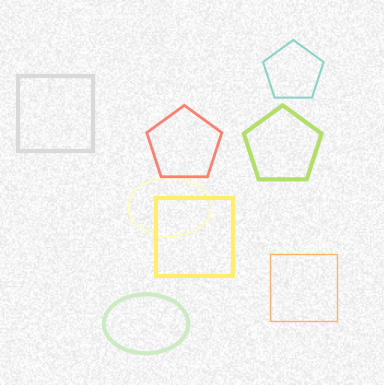[{"shape": "pentagon", "thickness": 1.5, "radius": 0.41, "center": [0.762, 0.813]}, {"shape": "oval", "thickness": 1, "radius": 0.54, "center": [0.441, 0.462]}, {"shape": "pentagon", "thickness": 2, "radius": 0.51, "center": [0.479, 0.624]}, {"shape": "square", "thickness": 1, "radius": 0.44, "center": [0.788, 0.254]}, {"shape": "pentagon", "thickness": 3, "radius": 0.53, "center": [0.734, 0.62]}, {"shape": "square", "thickness": 3, "radius": 0.49, "center": [0.144, 0.705]}, {"shape": "oval", "thickness": 3, "radius": 0.55, "center": [0.379, 0.159]}, {"shape": "square", "thickness": 3, "radius": 0.5, "center": [0.505, 0.385]}]